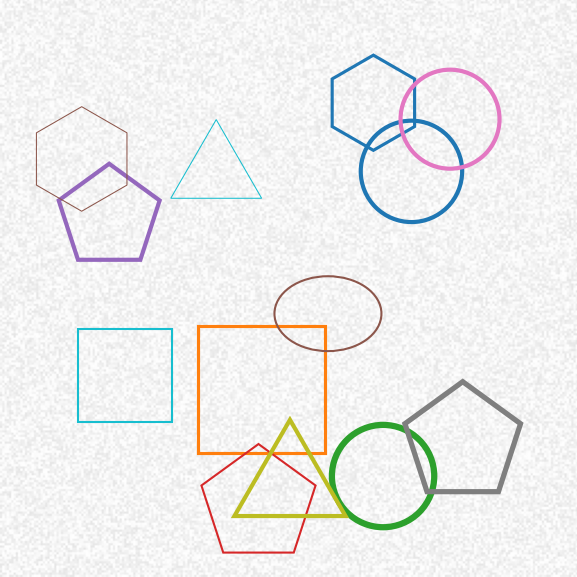[{"shape": "circle", "thickness": 2, "radius": 0.44, "center": [0.712, 0.702]}, {"shape": "hexagon", "thickness": 1.5, "radius": 0.41, "center": [0.647, 0.821]}, {"shape": "square", "thickness": 1.5, "radius": 0.55, "center": [0.453, 0.324]}, {"shape": "circle", "thickness": 3, "radius": 0.44, "center": [0.663, 0.175]}, {"shape": "pentagon", "thickness": 1, "radius": 0.52, "center": [0.448, 0.126]}, {"shape": "pentagon", "thickness": 2, "radius": 0.46, "center": [0.189, 0.624]}, {"shape": "oval", "thickness": 1, "radius": 0.46, "center": [0.568, 0.456]}, {"shape": "hexagon", "thickness": 0.5, "radius": 0.45, "center": [0.141, 0.724]}, {"shape": "circle", "thickness": 2, "radius": 0.43, "center": [0.779, 0.793]}, {"shape": "pentagon", "thickness": 2.5, "radius": 0.53, "center": [0.801, 0.233]}, {"shape": "triangle", "thickness": 2, "radius": 0.56, "center": [0.502, 0.161]}, {"shape": "triangle", "thickness": 0.5, "radius": 0.45, "center": [0.374, 0.701]}, {"shape": "square", "thickness": 1, "radius": 0.41, "center": [0.216, 0.349]}]